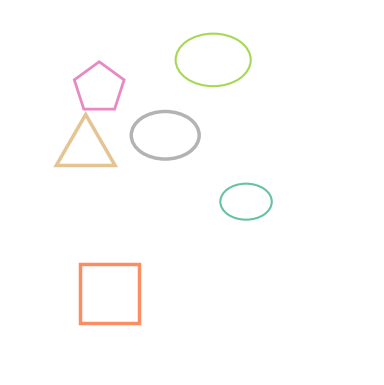[{"shape": "oval", "thickness": 1.5, "radius": 0.33, "center": [0.639, 0.476]}, {"shape": "square", "thickness": 2.5, "radius": 0.38, "center": [0.284, 0.238]}, {"shape": "pentagon", "thickness": 2, "radius": 0.34, "center": [0.258, 0.772]}, {"shape": "oval", "thickness": 1.5, "radius": 0.49, "center": [0.554, 0.844]}, {"shape": "triangle", "thickness": 2.5, "radius": 0.44, "center": [0.223, 0.614]}, {"shape": "oval", "thickness": 2.5, "radius": 0.44, "center": [0.429, 0.649]}]